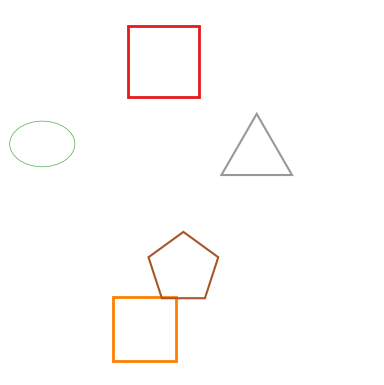[{"shape": "square", "thickness": 2, "radius": 0.46, "center": [0.425, 0.84]}, {"shape": "oval", "thickness": 0.5, "radius": 0.42, "center": [0.11, 0.626]}, {"shape": "square", "thickness": 2, "radius": 0.41, "center": [0.375, 0.145]}, {"shape": "pentagon", "thickness": 1.5, "radius": 0.48, "center": [0.476, 0.302]}, {"shape": "triangle", "thickness": 1.5, "radius": 0.53, "center": [0.667, 0.598]}]